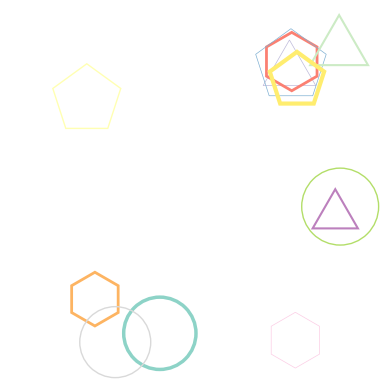[{"shape": "circle", "thickness": 2.5, "radius": 0.47, "center": [0.415, 0.134]}, {"shape": "pentagon", "thickness": 1, "radius": 0.46, "center": [0.225, 0.742]}, {"shape": "triangle", "thickness": 0.5, "radius": 0.4, "center": [0.752, 0.817]}, {"shape": "hexagon", "thickness": 2, "radius": 0.38, "center": [0.758, 0.84]}, {"shape": "pentagon", "thickness": 0.5, "radius": 0.48, "center": [0.756, 0.829]}, {"shape": "hexagon", "thickness": 2, "radius": 0.35, "center": [0.247, 0.223]}, {"shape": "circle", "thickness": 1, "radius": 0.5, "center": [0.884, 0.463]}, {"shape": "hexagon", "thickness": 0.5, "radius": 0.36, "center": [0.767, 0.116]}, {"shape": "circle", "thickness": 1, "radius": 0.46, "center": [0.299, 0.111]}, {"shape": "triangle", "thickness": 1.5, "radius": 0.34, "center": [0.871, 0.441]}, {"shape": "triangle", "thickness": 1.5, "radius": 0.43, "center": [0.881, 0.874]}, {"shape": "pentagon", "thickness": 3, "radius": 0.37, "center": [0.771, 0.791]}]